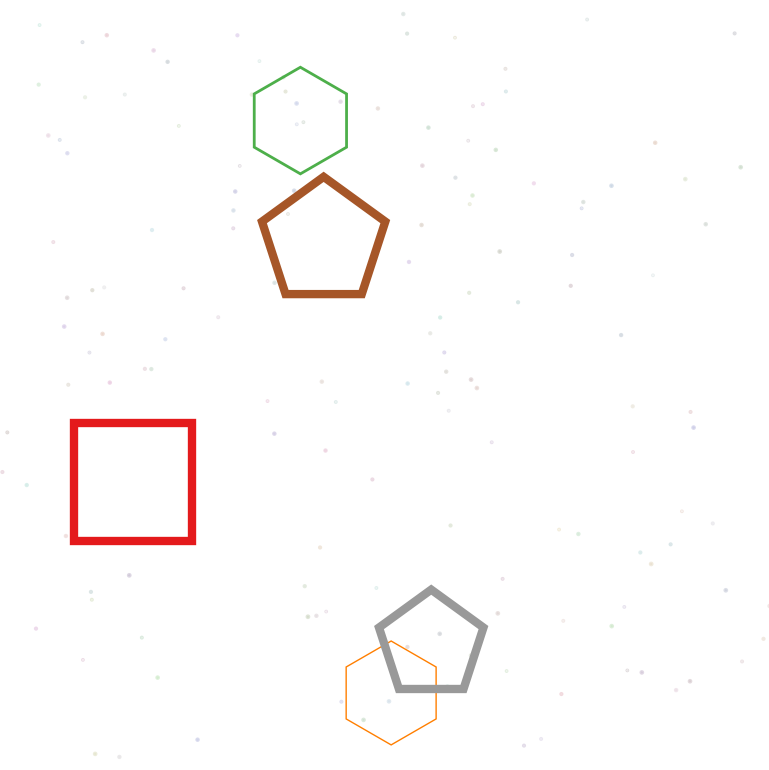[{"shape": "square", "thickness": 3, "radius": 0.38, "center": [0.172, 0.374]}, {"shape": "hexagon", "thickness": 1, "radius": 0.35, "center": [0.39, 0.843]}, {"shape": "hexagon", "thickness": 0.5, "radius": 0.34, "center": [0.508, 0.1]}, {"shape": "pentagon", "thickness": 3, "radius": 0.42, "center": [0.42, 0.686]}, {"shape": "pentagon", "thickness": 3, "radius": 0.36, "center": [0.56, 0.163]}]